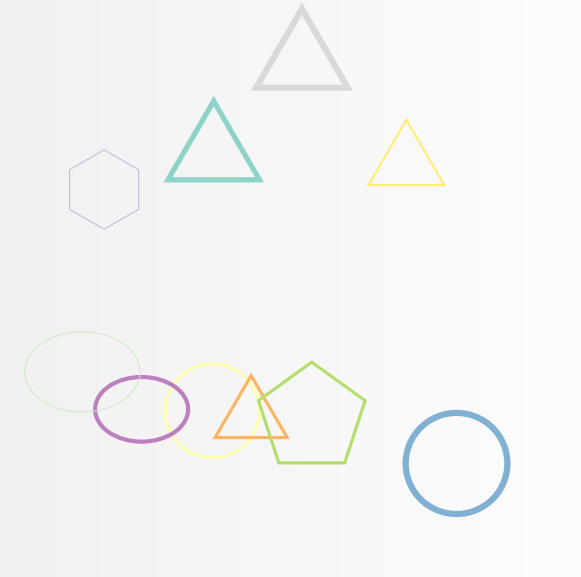[{"shape": "triangle", "thickness": 2.5, "radius": 0.45, "center": [0.368, 0.733]}, {"shape": "circle", "thickness": 1.5, "radius": 0.41, "center": [0.365, 0.288]}, {"shape": "hexagon", "thickness": 0.5, "radius": 0.34, "center": [0.179, 0.671]}, {"shape": "circle", "thickness": 3, "radius": 0.44, "center": [0.785, 0.197]}, {"shape": "triangle", "thickness": 1.5, "radius": 0.36, "center": [0.432, 0.277]}, {"shape": "pentagon", "thickness": 1.5, "radius": 0.48, "center": [0.536, 0.276]}, {"shape": "triangle", "thickness": 3, "radius": 0.46, "center": [0.519, 0.893]}, {"shape": "oval", "thickness": 2, "radius": 0.4, "center": [0.244, 0.29]}, {"shape": "oval", "thickness": 0.5, "radius": 0.5, "center": [0.142, 0.355]}, {"shape": "triangle", "thickness": 1, "radius": 0.38, "center": [0.699, 0.716]}]